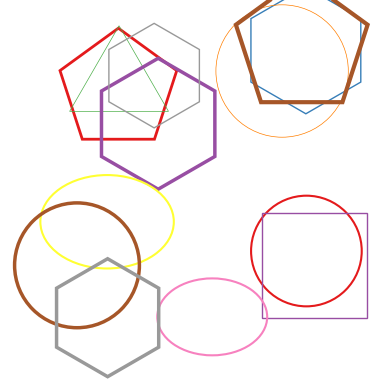[{"shape": "circle", "thickness": 1.5, "radius": 0.72, "center": [0.796, 0.348]}, {"shape": "pentagon", "thickness": 2, "radius": 0.8, "center": [0.307, 0.767]}, {"shape": "hexagon", "thickness": 1, "radius": 0.82, "center": [0.794, 0.869]}, {"shape": "triangle", "thickness": 0.5, "radius": 0.74, "center": [0.309, 0.785]}, {"shape": "hexagon", "thickness": 2.5, "radius": 0.85, "center": [0.411, 0.679]}, {"shape": "square", "thickness": 1, "radius": 0.68, "center": [0.817, 0.311]}, {"shape": "circle", "thickness": 0.5, "radius": 0.86, "center": [0.733, 0.816]}, {"shape": "oval", "thickness": 1.5, "radius": 0.87, "center": [0.278, 0.424]}, {"shape": "circle", "thickness": 2.5, "radius": 0.81, "center": [0.2, 0.311]}, {"shape": "pentagon", "thickness": 3, "radius": 0.9, "center": [0.784, 0.88]}, {"shape": "oval", "thickness": 1.5, "radius": 0.71, "center": [0.551, 0.177]}, {"shape": "hexagon", "thickness": 1, "radius": 0.68, "center": [0.4, 0.804]}, {"shape": "hexagon", "thickness": 2.5, "radius": 0.77, "center": [0.28, 0.175]}]